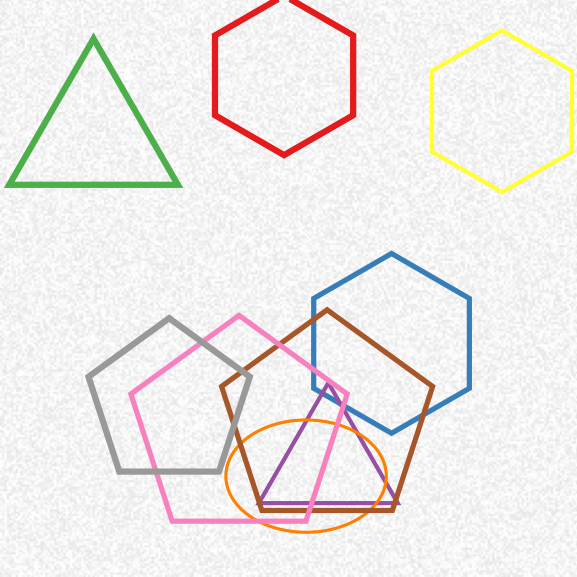[{"shape": "hexagon", "thickness": 3, "radius": 0.69, "center": [0.492, 0.869]}, {"shape": "hexagon", "thickness": 2.5, "radius": 0.78, "center": [0.678, 0.405]}, {"shape": "triangle", "thickness": 3, "radius": 0.84, "center": [0.162, 0.763]}, {"shape": "triangle", "thickness": 2, "radius": 0.69, "center": [0.569, 0.197]}, {"shape": "oval", "thickness": 1.5, "radius": 0.69, "center": [0.53, 0.175]}, {"shape": "hexagon", "thickness": 2, "radius": 0.7, "center": [0.869, 0.806]}, {"shape": "pentagon", "thickness": 2.5, "radius": 0.96, "center": [0.566, 0.271]}, {"shape": "pentagon", "thickness": 2.5, "radius": 0.98, "center": [0.414, 0.256]}, {"shape": "pentagon", "thickness": 3, "radius": 0.73, "center": [0.293, 0.301]}]